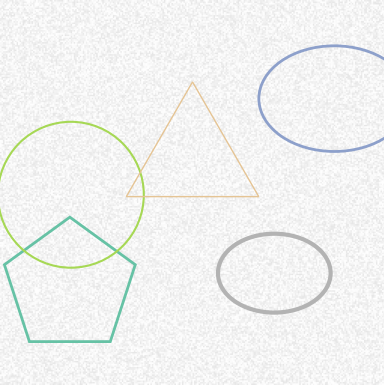[{"shape": "pentagon", "thickness": 2, "radius": 0.89, "center": [0.181, 0.257]}, {"shape": "oval", "thickness": 2, "radius": 0.98, "center": [0.868, 0.744]}, {"shape": "circle", "thickness": 1.5, "radius": 0.95, "center": [0.184, 0.494]}, {"shape": "triangle", "thickness": 1, "radius": 0.99, "center": [0.5, 0.589]}, {"shape": "oval", "thickness": 3, "radius": 0.73, "center": [0.712, 0.29]}]